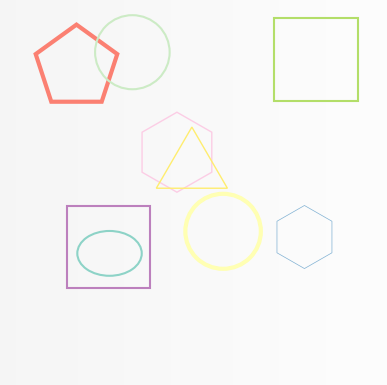[{"shape": "oval", "thickness": 1.5, "radius": 0.42, "center": [0.283, 0.342]}, {"shape": "circle", "thickness": 3, "radius": 0.49, "center": [0.576, 0.399]}, {"shape": "pentagon", "thickness": 3, "radius": 0.55, "center": [0.197, 0.825]}, {"shape": "hexagon", "thickness": 0.5, "radius": 0.41, "center": [0.786, 0.384]}, {"shape": "square", "thickness": 1.5, "radius": 0.54, "center": [0.816, 0.845]}, {"shape": "hexagon", "thickness": 1, "radius": 0.52, "center": [0.457, 0.605]}, {"shape": "square", "thickness": 1.5, "radius": 0.53, "center": [0.28, 0.358]}, {"shape": "circle", "thickness": 1.5, "radius": 0.48, "center": [0.342, 0.864]}, {"shape": "triangle", "thickness": 1, "radius": 0.53, "center": [0.495, 0.564]}]